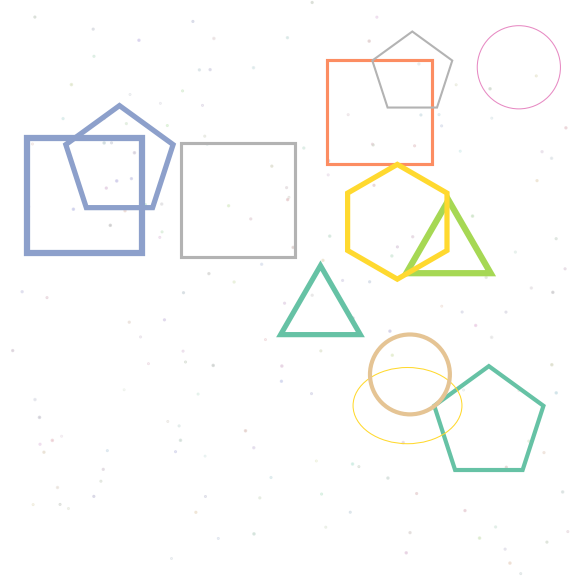[{"shape": "pentagon", "thickness": 2, "radius": 0.5, "center": [0.846, 0.266]}, {"shape": "triangle", "thickness": 2.5, "radius": 0.4, "center": [0.555, 0.46]}, {"shape": "square", "thickness": 1.5, "radius": 0.45, "center": [0.657, 0.805]}, {"shape": "square", "thickness": 3, "radius": 0.5, "center": [0.146, 0.66]}, {"shape": "pentagon", "thickness": 2.5, "radius": 0.49, "center": [0.207, 0.719]}, {"shape": "circle", "thickness": 0.5, "radius": 0.36, "center": [0.898, 0.883]}, {"shape": "triangle", "thickness": 3, "radius": 0.42, "center": [0.777, 0.568]}, {"shape": "oval", "thickness": 0.5, "radius": 0.47, "center": [0.706, 0.297]}, {"shape": "hexagon", "thickness": 2.5, "radius": 0.5, "center": [0.688, 0.615]}, {"shape": "circle", "thickness": 2, "radius": 0.35, "center": [0.71, 0.351]}, {"shape": "pentagon", "thickness": 1, "radius": 0.36, "center": [0.714, 0.872]}, {"shape": "square", "thickness": 1.5, "radius": 0.5, "center": [0.412, 0.653]}]